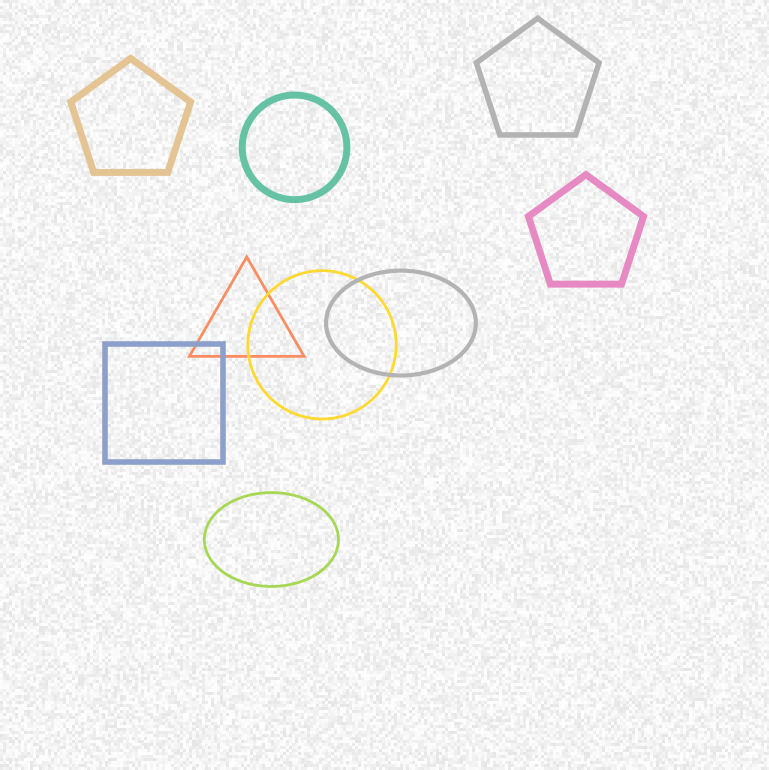[{"shape": "circle", "thickness": 2.5, "radius": 0.34, "center": [0.383, 0.809]}, {"shape": "triangle", "thickness": 1, "radius": 0.43, "center": [0.32, 0.58]}, {"shape": "square", "thickness": 2, "radius": 0.38, "center": [0.213, 0.476]}, {"shape": "pentagon", "thickness": 2.5, "radius": 0.39, "center": [0.761, 0.695]}, {"shape": "oval", "thickness": 1, "radius": 0.44, "center": [0.352, 0.299]}, {"shape": "circle", "thickness": 1, "radius": 0.48, "center": [0.418, 0.552]}, {"shape": "pentagon", "thickness": 2.5, "radius": 0.41, "center": [0.17, 0.842]}, {"shape": "oval", "thickness": 1.5, "radius": 0.49, "center": [0.521, 0.58]}, {"shape": "pentagon", "thickness": 2, "radius": 0.42, "center": [0.698, 0.893]}]